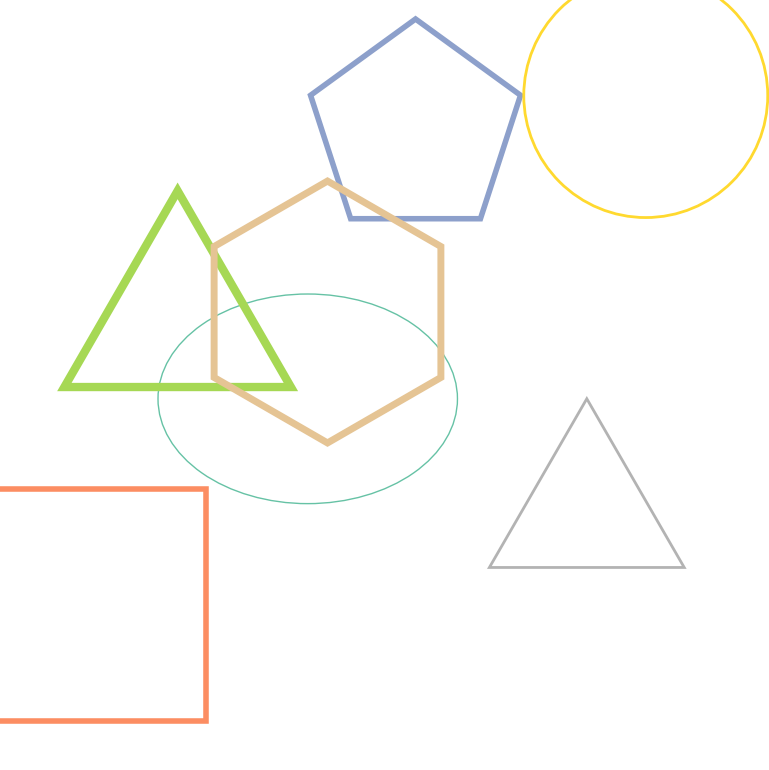[{"shape": "oval", "thickness": 0.5, "radius": 0.97, "center": [0.4, 0.482]}, {"shape": "square", "thickness": 2, "radius": 0.75, "center": [0.117, 0.214]}, {"shape": "pentagon", "thickness": 2, "radius": 0.72, "center": [0.54, 0.832]}, {"shape": "triangle", "thickness": 3, "radius": 0.85, "center": [0.231, 0.582]}, {"shape": "circle", "thickness": 1, "radius": 0.79, "center": [0.839, 0.876]}, {"shape": "hexagon", "thickness": 2.5, "radius": 0.85, "center": [0.425, 0.595]}, {"shape": "triangle", "thickness": 1, "radius": 0.73, "center": [0.762, 0.336]}]